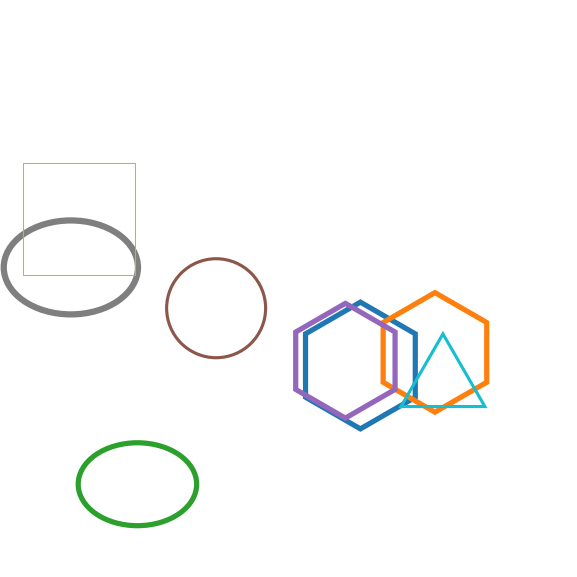[{"shape": "hexagon", "thickness": 2.5, "radius": 0.55, "center": [0.624, 0.366]}, {"shape": "hexagon", "thickness": 2.5, "radius": 0.52, "center": [0.753, 0.389]}, {"shape": "oval", "thickness": 2.5, "radius": 0.51, "center": [0.238, 0.161]}, {"shape": "hexagon", "thickness": 2.5, "radius": 0.5, "center": [0.598, 0.374]}, {"shape": "circle", "thickness": 1.5, "radius": 0.43, "center": [0.374, 0.465]}, {"shape": "oval", "thickness": 3, "radius": 0.58, "center": [0.123, 0.536]}, {"shape": "square", "thickness": 0.5, "radius": 0.49, "center": [0.137, 0.62]}, {"shape": "triangle", "thickness": 1.5, "radius": 0.42, "center": [0.767, 0.337]}]